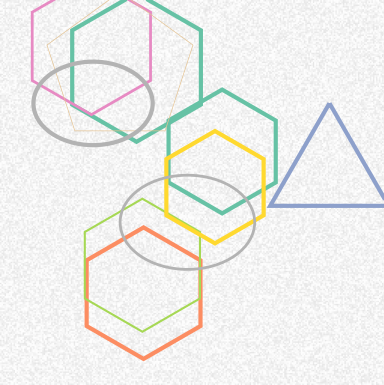[{"shape": "hexagon", "thickness": 3, "radius": 0.8, "center": [0.577, 0.606]}, {"shape": "hexagon", "thickness": 3, "radius": 0.96, "center": [0.355, 0.825]}, {"shape": "hexagon", "thickness": 3, "radius": 0.85, "center": [0.373, 0.239]}, {"shape": "triangle", "thickness": 3, "radius": 0.89, "center": [0.856, 0.554]}, {"shape": "hexagon", "thickness": 2, "radius": 0.89, "center": [0.237, 0.88]}, {"shape": "hexagon", "thickness": 1.5, "radius": 0.86, "center": [0.37, 0.311]}, {"shape": "hexagon", "thickness": 3, "radius": 0.73, "center": [0.558, 0.514]}, {"shape": "pentagon", "thickness": 0.5, "radius": 1.0, "center": [0.312, 0.821]}, {"shape": "oval", "thickness": 2, "radius": 0.87, "center": [0.487, 0.423]}, {"shape": "oval", "thickness": 3, "radius": 0.77, "center": [0.242, 0.731]}]